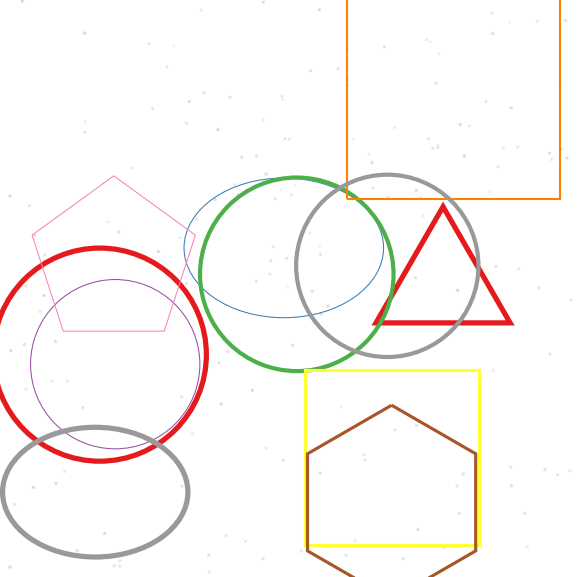[{"shape": "triangle", "thickness": 2.5, "radius": 0.67, "center": [0.767, 0.507]}, {"shape": "circle", "thickness": 2.5, "radius": 0.92, "center": [0.173, 0.385]}, {"shape": "oval", "thickness": 0.5, "radius": 0.86, "center": [0.491, 0.57]}, {"shape": "circle", "thickness": 2, "radius": 0.84, "center": [0.514, 0.524]}, {"shape": "circle", "thickness": 0.5, "radius": 0.73, "center": [0.199, 0.369]}, {"shape": "square", "thickness": 1, "radius": 0.92, "center": [0.785, 0.839]}, {"shape": "square", "thickness": 1.5, "radius": 0.76, "center": [0.679, 0.207]}, {"shape": "hexagon", "thickness": 1.5, "radius": 0.84, "center": [0.678, 0.129]}, {"shape": "pentagon", "thickness": 0.5, "radius": 0.74, "center": [0.197, 0.546]}, {"shape": "circle", "thickness": 2, "radius": 0.79, "center": [0.671, 0.539]}, {"shape": "oval", "thickness": 2.5, "radius": 0.8, "center": [0.165, 0.147]}]